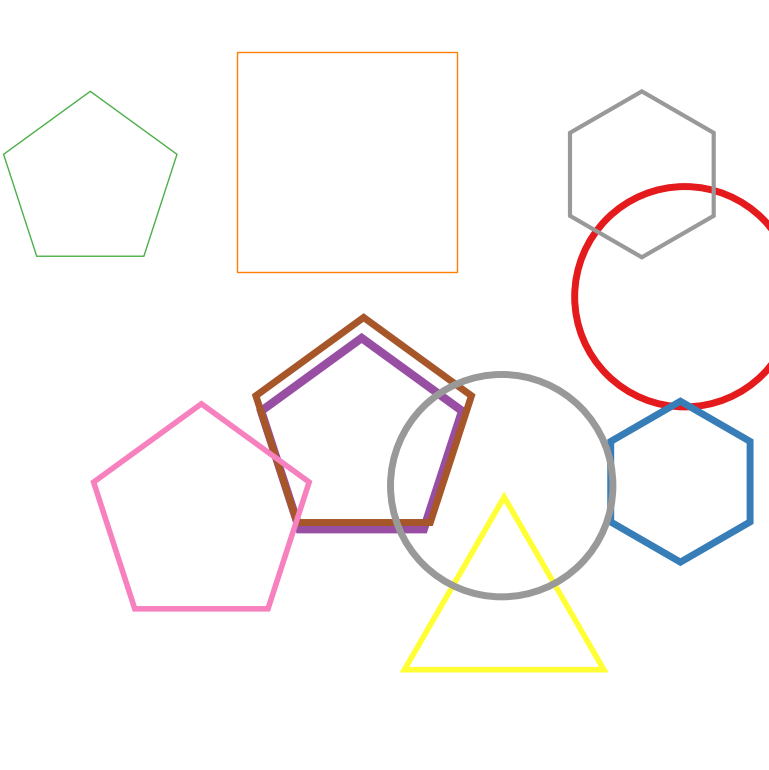[{"shape": "circle", "thickness": 2.5, "radius": 0.72, "center": [0.889, 0.615]}, {"shape": "hexagon", "thickness": 2.5, "radius": 0.52, "center": [0.884, 0.374]}, {"shape": "pentagon", "thickness": 0.5, "radius": 0.59, "center": [0.117, 0.763]}, {"shape": "pentagon", "thickness": 3, "radius": 0.69, "center": [0.47, 0.424]}, {"shape": "square", "thickness": 0.5, "radius": 0.72, "center": [0.451, 0.79]}, {"shape": "triangle", "thickness": 2, "radius": 0.75, "center": [0.655, 0.205]}, {"shape": "pentagon", "thickness": 2.5, "radius": 0.74, "center": [0.472, 0.441]}, {"shape": "pentagon", "thickness": 2, "radius": 0.74, "center": [0.262, 0.328]}, {"shape": "circle", "thickness": 2.5, "radius": 0.72, "center": [0.652, 0.369]}, {"shape": "hexagon", "thickness": 1.5, "radius": 0.54, "center": [0.834, 0.774]}]